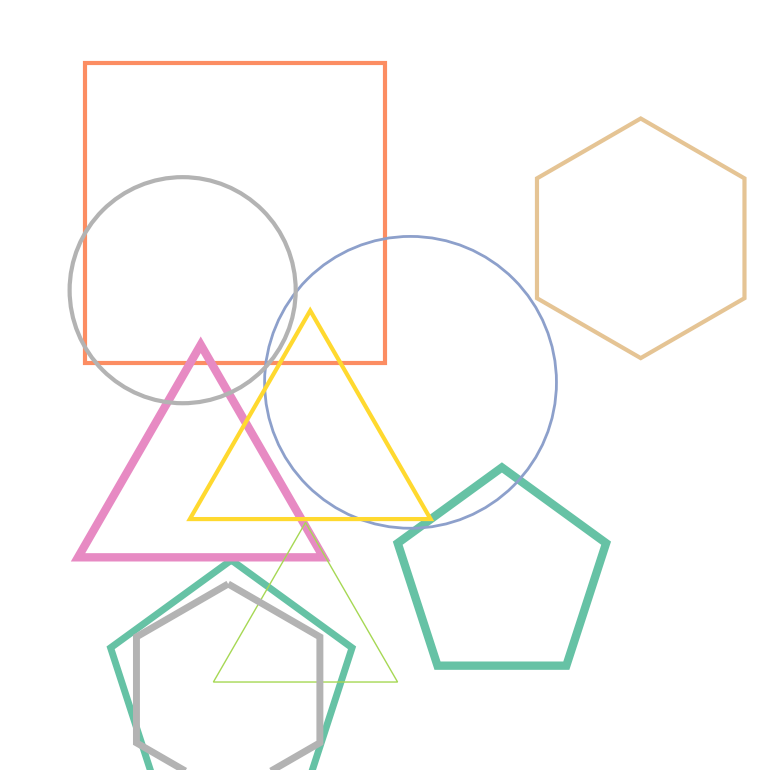[{"shape": "pentagon", "thickness": 3, "radius": 0.71, "center": [0.652, 0.251]}, {"shape": "pentagon", "thickness": 2.5, "radius": 0.82, "center": [0.3, 0.108]}, {"shape": "square", "thickness": 1.5, "radius": 0.97, "center": [0.305, 0.724]}, {"shape": "circle", "thickness": 1, "radius": 0.95, "center": [0.533, 0.503]}, {"shape": "triangle", "thickness": 3, "radius": 0.92, "center": [0.261, 0.368]}, {"shape": "triangle", "thickness": 0.5, "radius": 0.69, "center": [0.397, 0.183]}, {"shape": "triangle", "thickness": 1.5, "radius": 0.9, "center": [0.403, 0.416]}, {"shape": "hexagon", "thickness": 1.5, "radius": 0.78, "center": [0.832, 0.691]}, {"shape": "hexagon", "thickness": 2.5, "radius": 0.69, "center": [0.296, 0.104]}, {"shape": "circle", "thickness": 1.5, "radius": 0.73, "center": [0.237, 0.623]}]